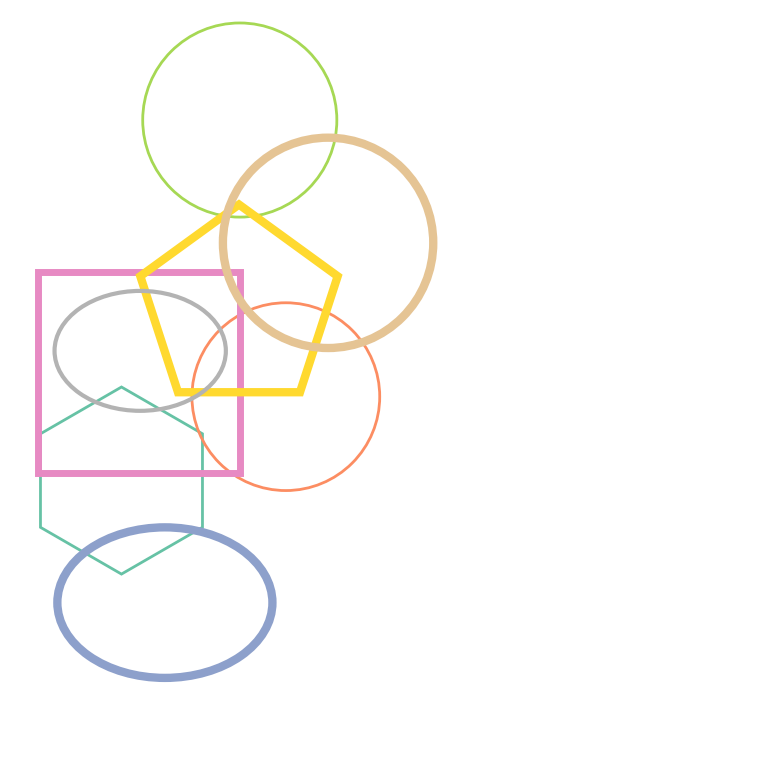[{"shape": "hexagon", "thickness": 1, "radius": 0.61, "center": [0.158, 0.376]}, {"shape": "circle", "thickness": 1, "radius": 0.61, "center": [0.371, 0.485]}, {"shape": "oval", "thickness": 3, "radius": 0.7, "center": [0.214, 0.217]}, {"shape": "square", "thickness": 2.5, "radius": 0.65, "center": [0.181, 0.516]}, {"shape": "circle", "thickness": 1, "radius": 0.63, "center": [0.311, 0.844]}, {"shape": "pentagon", "thickness": 3, "radius": 0.67, "center": [0.31, 0.6]}, {"shape": "circle", "thickness": 3, "radius": 0.68, "center": [0.426, 0.685]}, {"shape": "oval", "thickness": 1.5, "radius": 0.56, "center": [0.182, 0.544]}]